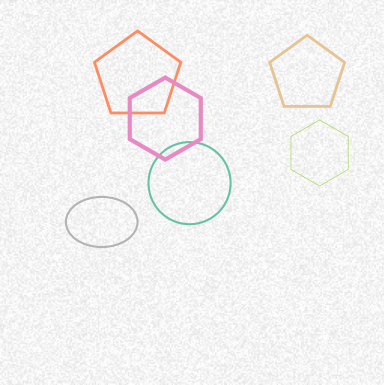[{"shape": "circle", "thickness": 1.5, "radius": 0.53, "center": [0.492, 0.524]}, {"shape": "pentagon", "thickness": 2, "radius": 0.59, "center": [0.357, 0.802]}, {"shape": "hexagon", "thickness": 3, "radius": 0.53, "center": [0.429, 0.692]}, {"shape": "hexagon", "thickness": 0.5, "radius": 0.43, "center": [0.83, 0.603]}, {"shape": "pentagon", "thickness": 2, "radius": 0.51, "center": [0.798, 0.806]}, {"shape": "oval", "thickness": 1.5, "radius": 0.47, "center": [0.264, 0.423]}]